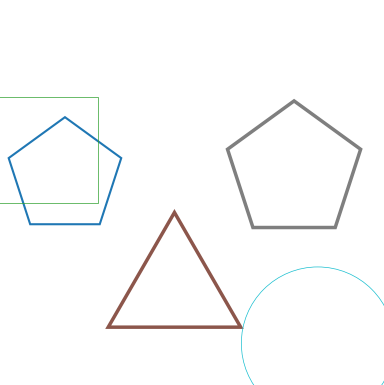[{"shape": "pentagon", "thickness": 1.5, "radius": 0.77, "center": [0.169, 0.542]}, {"shape": "square", "thickness": 0.5, "radius": 0.68, "center": [0.119, 0.61]}, {"shape": "triangle", "thickness": 2.5, "radius": 0.99, "center": [0.453, 0.25]}, {"shape": "pentagon", "thickness": 2.5, "radius": 0.91, "center": [0.764, 0.556]}, {"shape": "circle", "thickness": 0.5, "radius": 0.99, "center": [0.825, 0.108]}]